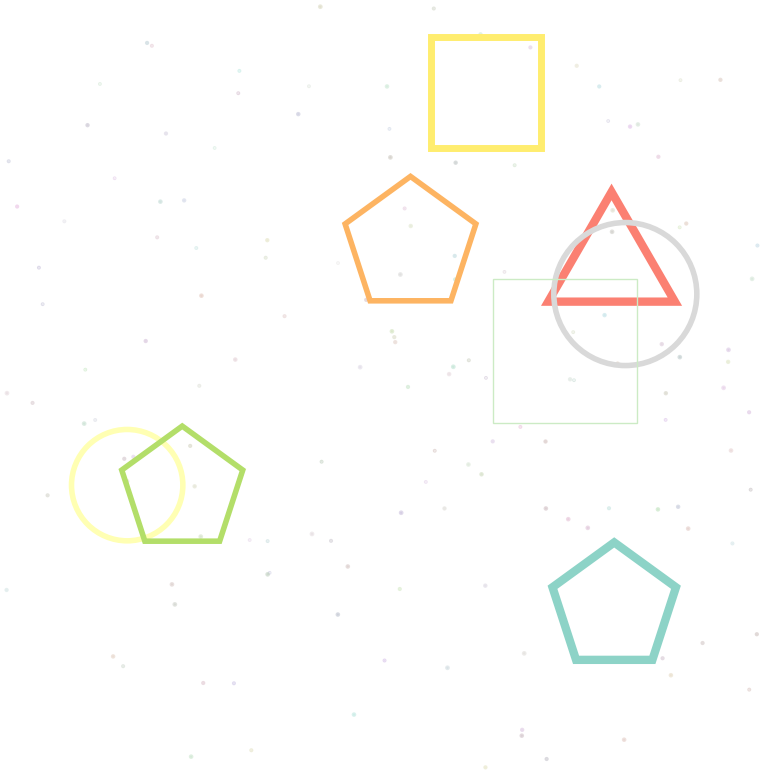[{"shape": "pentagon", "thickness": 3, "radius": 0.42, "center": [0.798, 0.211]}, {"shape": "circle", "thickness": 2, "radius": 0.36, "center": [0.165, 0.37]}, {"shape": "triangle", "thickness": 3, "radius": 0.47, "center": [0.794, 0.656]}, {"shape": "pentagon", "thickness": 2, "radius": 0.45, "center": [0.533, 0.682]}, {"shape": "pentagon", "thickness": 2, "radius": 0.41, "center": [0.237, 0.364]}, {"shape": "circle", "thickness": 2, "radius": 0.46, "center": [0.812, 0.618]}, {"shape": "square", "thickness": 0.5, "radius": 0.47, "center": [0.734, 0.544]}, {"shape": "square", "thickness": 2.5, "radius": 0.36, "center": [0.631, 0.88]}]